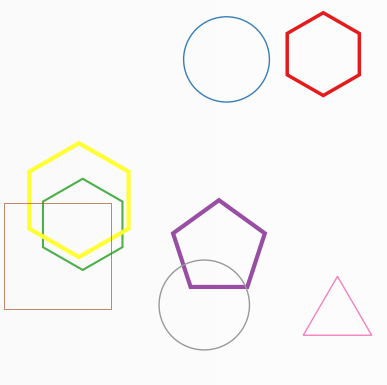[{"shape": "hexagon", "thickness": 2.5, "radius": 0.54, "center": [0.834, 0.859]}, {"shape": "circle", "thickness": 1, "radius": 0.55, "center": [0.585, 0.846]}, {"shape": "hexagon", "thickness": 1.5, "radius": 0.59, "center": [0.213, 0.417]}, {"shape": "pentagon", "thickness": 3, "radius": 0.62, "center": [0.565, 0.355]}, {"shape": "hexagon", "thickness": 3, "radius": 0.74, "center": [0.204, 0.48]}, {"shape": "square", "thickness": 0.5, "radius": 0.69, "center": [0.148, 0.336]}, {"shape": "triangle", "thickness": 1, "radius": 0.51, "center": [0.871, 0.18]}, {"shape": "circle", "thickness": 1, "radius": 0.58, "center": [0.527, 0.208]}]